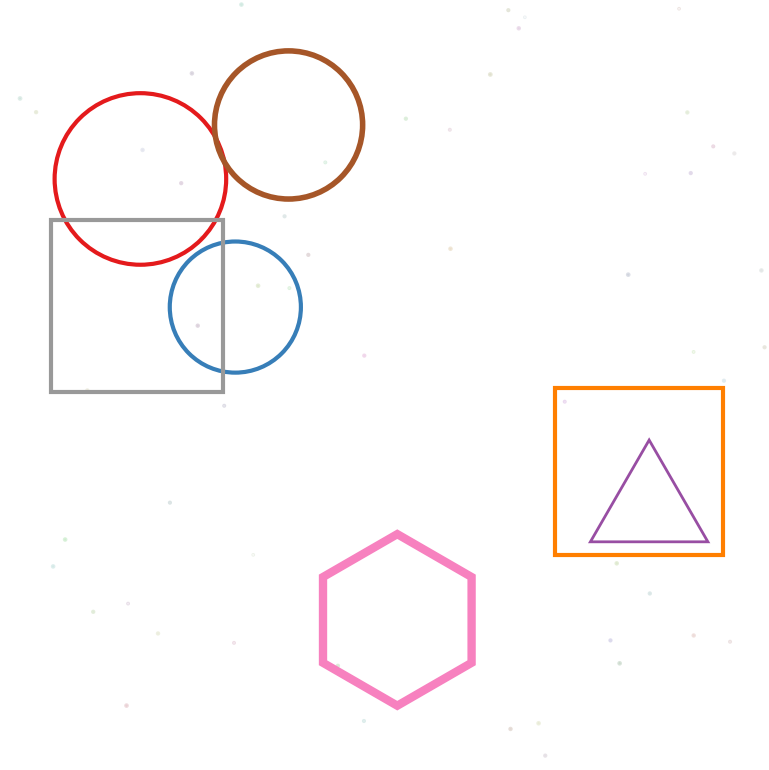[{"shape": "circle", "thickness": 1.5, "radius": 0.56, "center": [0.182, 0.768]}, {"shape": "circle", "thickness": 1.5, "radius": 0.43, "center": [0.306, 0.601]}, {"shape": "triangle", "thickness": 1, "radius": 0.44, "center": [0.843, 0.34]}, {"shape": "square", "thickness": 1.5, "radius": 0.54, "center": [0.83, 0.387]}, {"shape": "circle", "thickness": 2, "radius": 0.48, "center": [0.375, 0.838]}, {"shape": "hexagon", "thickness": 3, "radius": 0.56, "center": [0.516, 0.195]}, {"shape": "square", "thickness": 1.5, "radius": 0.56, "center": [0.178, 0.602]}]